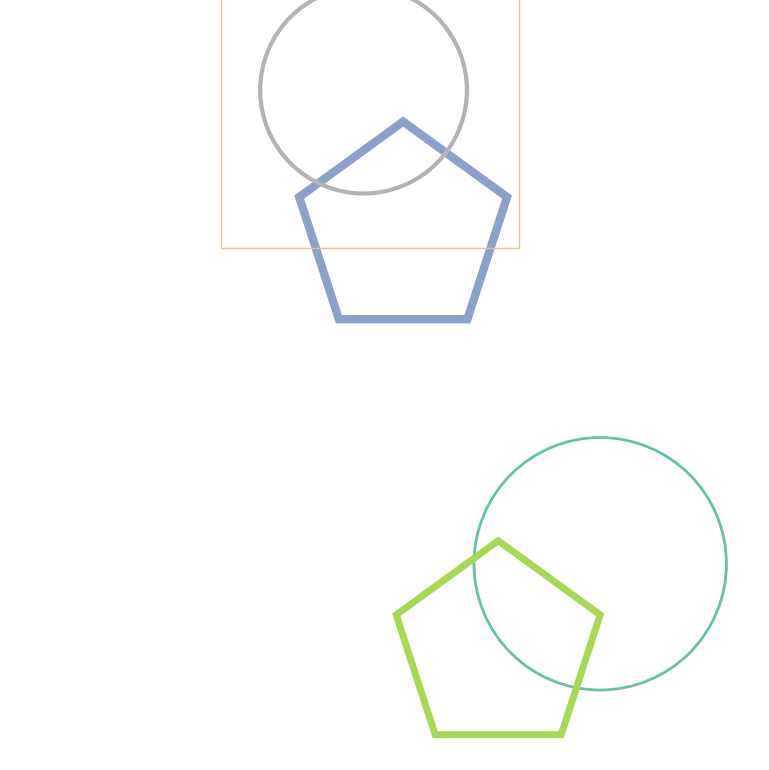[{"shape": "circle", "thickness": 1, "radius": 0.82, "center": [0.779, 0.268]}, {"shape": "pentagon", "thickness": 3, "radius": 0.71, "center": [0.524, 0.7]}, {"shape": "pentagon", "thickness": 2.5, "radius": 0.7, "center": [0.647, 0.159]}, {"shape": "square", "thickness": 0.5, "radius": 0.97, "center": [0.481, 0.872]}, {"shape": "circle", "thickness": 1.5, "radius": 0.67, "center": [0.472, 0.883]}]